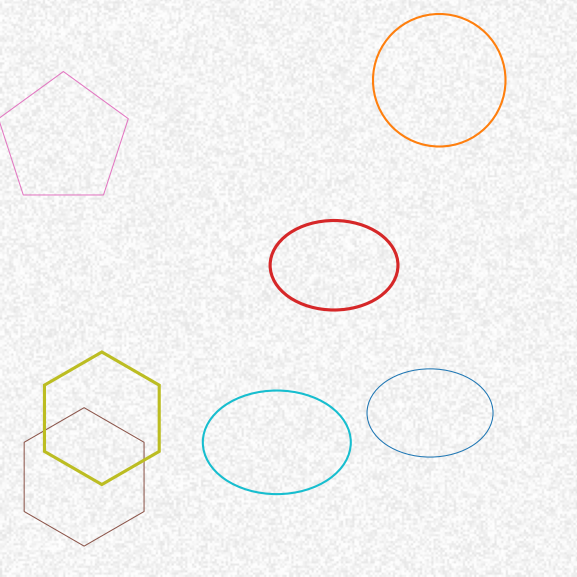[{"shape": "oval", "thickness": 0.5, "radius": 0.55, "center": [0.745, 0.284]}, {"shape": "circle", "thickness": 1, "radius": 0.57, "center": [0.761, 0.86]}, {"shape": "oval", "thickness": 1.5, "radius": 0.55, "center": [0.578, 0.54]}, {"shape": "hexagon", "thickness": 0.5, "radius": 0.6, "center": [0.146, 0.173]}, {"shape": "pentagon", "thickness": 0.5, "radius": 0.59, "center": [0.11, 0.757]}, {"shape": "hexagon", "thickness": 1.5, "radius": 0.57, "center": [0.176, 0.275]}, {"shape": "oval", "thickness": 1, "radius": 0.64, "center": [0.479, 0.233]}]